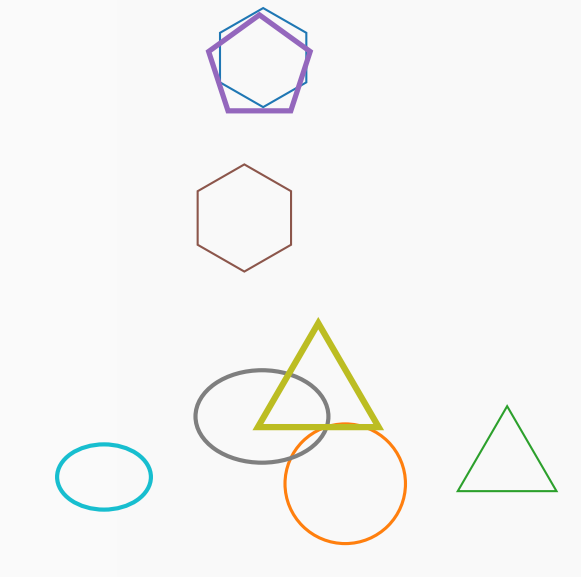[{"shape": "hexagon", "thickness": 1, "radius": 0.43, "center": [0.453, 0.899]}, {"shape": "circle", "thickness": 1.5, "radius": 0.52, "center": [0.594, 0.161]}, {"shape": "triangle", "thickness": 1, "radius": 0.49, "center": [0.872, 0.198]}, {"shape": "pentagon", "thickness": 2.5, "radius": 0.46, "center": [0.446, 0.882]}, {"shape": "hexagon", "thickness": 1, "radius": 0.46, "center": [0.42, 0.622]}, {"shape": "oval", "thickness": 2, "radius": 0.57, "center": [0.451, 0.278]}, {"shape": "triangle", "thickness": 3, "radius": 0.6, "center": [0.548, 0.32]}, {"shape": "oval", "thickness": 2, "radius": 0.4, "center": [0.179, 0.173]}]